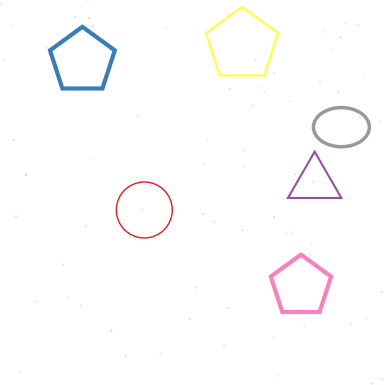[{"shape": "circle", "thickness": 1, "radius": 0.36, "center": [0.375, 0.455]}, {"shape": "pentagon", "thickness": 3, "radius": 0.44, "center": [0.214, 0.842]}, {"shape": "triangle", "thickness": 1.5, "radius": 0.4, "center": [0.817, 0.526]}, {"shape": "pentagon", "thickness": 1.5, "radius": 0.49, "center": [0.629, 0.884]}, {"shape": "pentagon", "thickness": 3, "radius": 0.41, "center": [0.782, 0.256]}, {"shape": "oval", "thickness": 2.5, "radius": 0.36, "center": [0.887, 0.67]}]